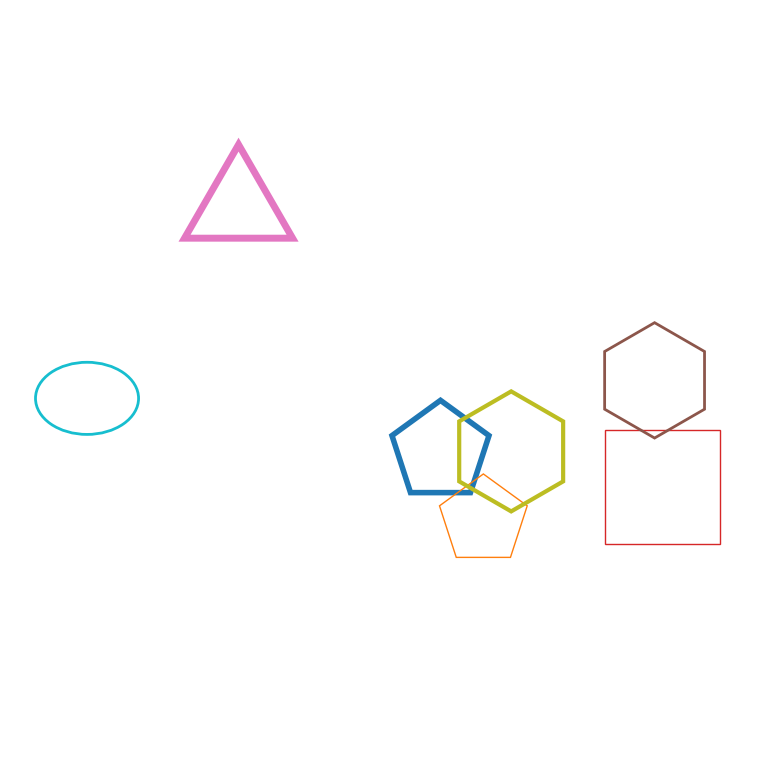[{"shape": "pentagon", "thickness": 2, "radius": 0.33, "center": [0.572, 0.414]}, {"shape": "pentagon", "thickness": 0.5, "radius": 0.3, "center": [0.628, 0.325]}, {"shape": "square", "thickness": 0.5, "radius": 0.37, "center": [0.86, 0.368]}, {"shape": "hexagon", "thickness": 1, "radius": 0.37, "center": [0.85, 0.506]}, {"shape": "triangle", "thickness": 2.5, "radius": 0.41, "center": [0.31, 0.731]}, {"shape": "hexagon", "thickness": 1.5, "radius": 0.39, "center": [0.664, 0.414]}, {"shape": "oval", "thickness": 1, "radius": 0.33, "center": [0.113, 0.483]}]